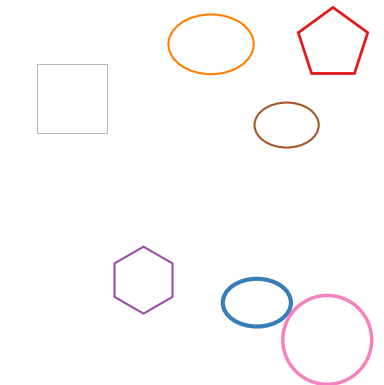[{"shape": "pentagon", "thickness": 2, "radius": 0.47, "center": [0.865, 0.886]}, {"shape": "oval", "thickness": 3, "radius": 0.44, "center": [0.667, 0.214]}, {"shape": "hexagon", "thickness": 1.5, "radius": 0.43, "center": [0.373, 0.272]}, {"shape": "oval", "thickness": 1.5, "radius": 0.55, "center": [0.548, 0.885]}, {"shape": "oval", "thickness": 1.5, "radius": 0.42, "center": [0.744, 0.675]}, {"shape": "circle", "thickness": 2.5, "radius": 0.58, "center": [0.85, 0.117]}, {"shape": "square", "thickness": 0.5, "radius": 0.45, "center": [0.187, 0.744]}]